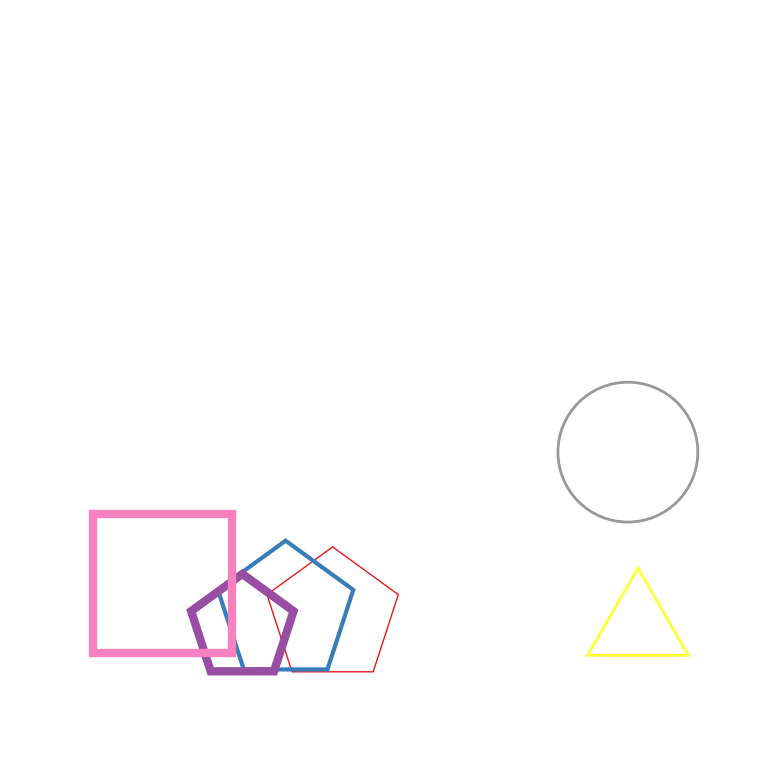[{"shape": "pentagon", "thickness": 0.5, "radius": 0.45, "center": [0.432, 0.2]}, {"shape": "pentagon", "thickness": 1.5, "radius": 0.46, "center": [0.371, 0.205]}, {"shape": "pentagon", "thickness": 3, "radius": 0.35, "center": [0.315, 0.185]}, {"shape": "triangle", "thickness": 1, "radius": 0.38, "center": [0.828, 0.187]}, {"shape": "square", "thickness": 3, "radius": 0.45, "center": [0.211, 0.242]}, {"shape": "circle", "thickness": 1, "radius": 0.45, "center": [0.815, 0.413]}]